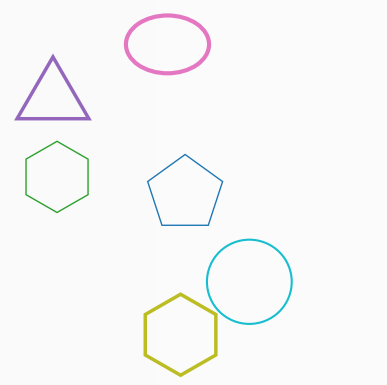[{"shape": "pentagon", "thickness": 1, "radius": 0.51, "center": [0.478, 0.497]}, {"shape": "hexagon", "thickness": 1, "radius": 0.46, "center": [0.147, 0.541]}, {"shape": "triangle", "thickness": 2.5, "radius": 0.53, "center": [0.137, 0.745]}, {"shape": "oval", "thickness": 3, "radius": 0.54, "center": [0.432, 0.885]}, {"shape": "hexagon", "thickness": 2.5, "radius": 0.53, "center": [0.466, 0.131]}, {"shape": "circle", "thickness": 1.5, "radius": 0.55, "center": [0.643, 0.268]}]